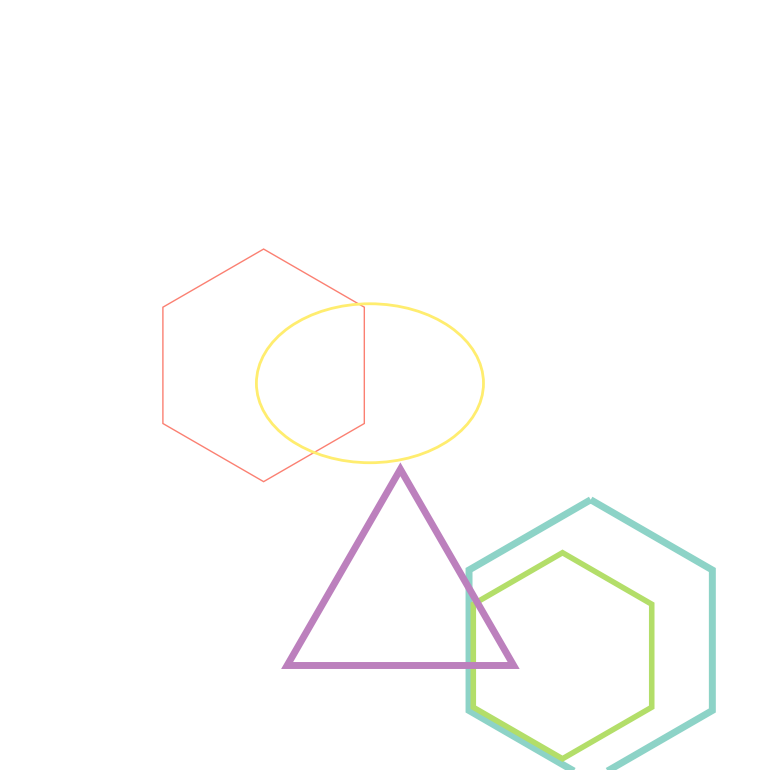[{"shape": "hexagon", "thickness": 2.5, "radius": 0.91, "center": [0.767, 0.169]}, {"shape": "hexagon", "thickness": 0.5, "radius": 0.76, "center": [0.342, 0.526]}, {"shape": "hexagon", "thickness": 2, "radius": 0.67, "center": [0.731, 0.148]}, {"shape": "triangle", "thickness": 2.5, "radius": 0.85, "center": [0.52, 0.221]}, {"shape": "oval", "thickness": 1, "radius": 0.74, "center": [0.48, 0.502]}]